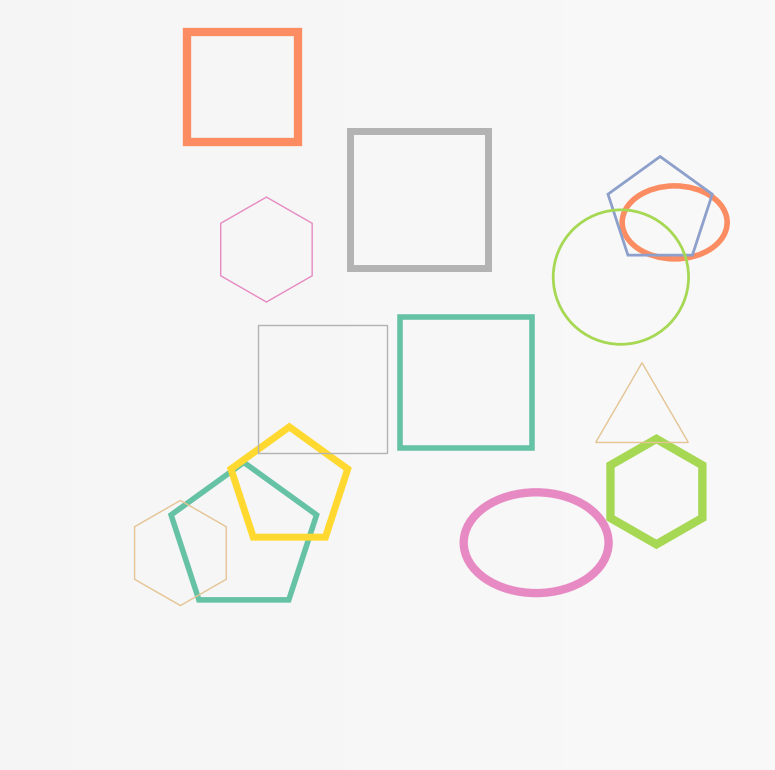[{"shape": "square", "thickness": 2, "radius": 0.42, "center": [0.601, 0.504]}, {"shape": "pentagon", "thickness": 2, "radius": 0.49, "center": [0.315, 0.301]}, {"shape": "square", "thickness": 3, "radius": 0.36, "center": [0.313, 0.887]}, {"shape": "oval", "thickness": 2, "radius": 0.34, "center": [0.871, 0.711]}, {"shape": "pentagon", "thickness": 1, "radius": 0.35, "center": [0.852, 0.726]}, {"shape": "hexagon", "thickness": 0.5, "radius": 0.34, "center": [0.344, 0.676]}, {"shape": "oval", "thickness": 3, "radius": 0.47, "center": [0.692, 0.295]}, {"shape": "circle", "thickness": 1, "radius": 0.44, "center": [0.801, 0.64]}, {"shape": "hexagon", "thickness": 3, "radius": 0.34, "center": [0.847, 0.362]}, {"shape": "pentagon", "thickness": 2.5, "radius": 0.4, "center": [0.373, 0.366]}, {"shape": "hexagon", "thickness": 0.5, "radius": 0.34, "center": [0.233, 0.282]}, {"shape": "triangle", "thickness": 0.5, "radius": 0.35, "center": [0.828, 0.46]}, {"shape": "square", "thickness": 0.5, "radius": 0.42, "center": [0.417, 0.495]}, {"shape": "square", "thickness": 2.5, "radius": 0.45, "center": [0.541, 0.741]}]